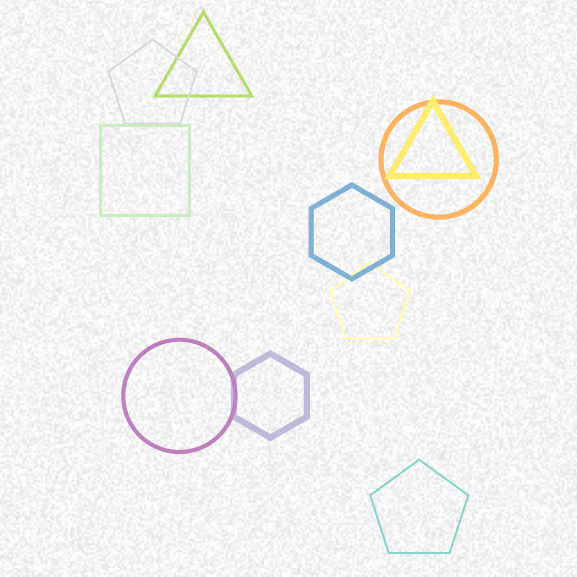[{"shape": "pentagon", "thickness": 1, "radius": 0.45, "center": [0.726, 0.114]}, {"shape": "pentagon", "thickness": 1, "radius": 0.36, "center": [0.641, 0.473]}, {"shape": "hexagon", "thickness": 3, "radius": 0.36, "center": [0.468, 0.314]}, {"shape": "hexagon", "thickness": 2.5, "radius": 0.41, "center": [0.609, 0.597]}, {"shape": "circle", "thickness": 2.5, "radius": 0.5, "center": [0.76, 0.723]}, {"shape": "triangle", "thickness": 1.5, "radius": 0.48, "center": [0.352, 0.881]}, {"shape": "pentagon", "thickness": 1, "radius": 0.4, "center": [0.264, 0.85]}, {"shape": "circle", "thickness": 2, "radius": 0.49, "center": [0.311, 0.314]}, {"shape": "square", "thickness": 1.5, "radius": 0.39, "center": [0.25, 0.705]}, {"shape": "triangle", "thickness": 3, "radius": 0.43, "center": [0.75, 0.738]}]